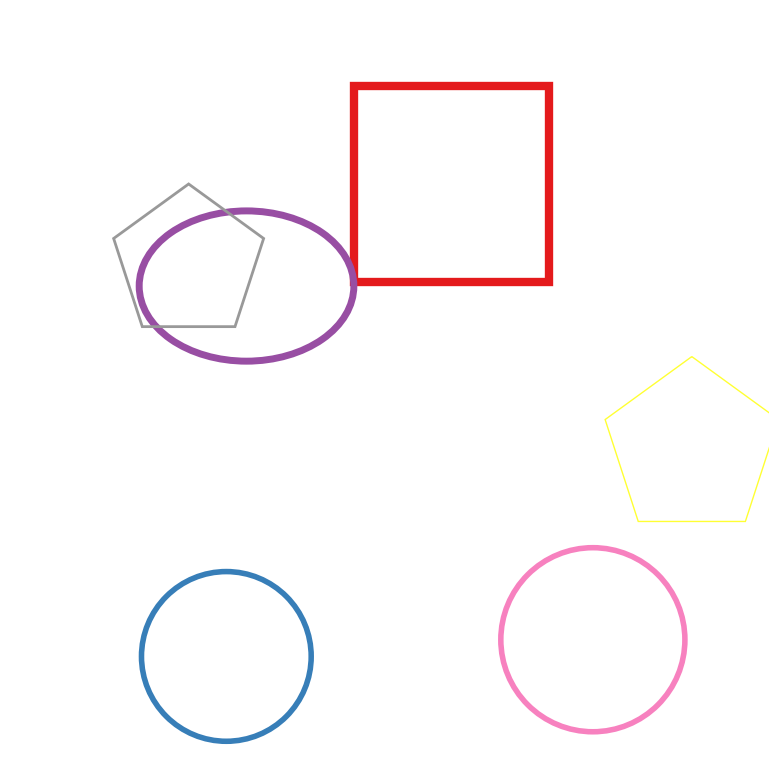[{"shape": "square", "thickness": 3, "radius": 0.63, "center": [0.587, 0.761]}, {"shape": "circle", "thickness": 2, "radius": 0.55, "center": [0.294, 0.147]}, {"shape": "oval", "thickness": 2.5, "radius": 0.7, "center": [0.32, 0.629]}, {"shape": "pentagon", "thickness": 0.5, "radius": 0.59, "center": [0.898, 0.419]}, {"shape": "circle", "thickness": 2, "radius": 0.6, "center": [0.77, 0.169]}, {"shape": "pentagon", "thickness": 1, "radius": 0.51, "center": [0.245, 0.659]}]